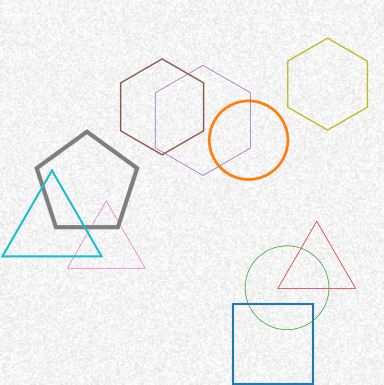[{"shape": "square", "thickness": 1.5, "radius": 0.52, "center": [0.71, 0.107]}, {"shape": "circle", "thickness": 2, "radius": 0.51, "center": [0.646, 0.636]}, {"shape": "circle", "thickness": 0.5, "radius": 0.54, "center": [0.746, 0.253]}, {"shape": "triangle", "thickness": 0.5, "radius": 0.58, "center": [0.823, 0.309]}, {"shape": "hexagon", "thickness": 0.5, "radius": 0.72, "center": [0.527, 0.687]}, {"shape": "hexagon", "thickness": 1, "radius": 0.62, "center": [0.421, 0.722]}, {"shape": "triangle", "thickness": 0.5, "radius": 0.58, "center": [0.276, 0.362]}, {"shape": "pentagon", "thickness": 3, "radius": 0.69, "center": [0.226, 0.521]}, {"shape": "hexagon", "thickness": 1, "radius": 0.6, "center": [0.851, 0.782]}, {"shape": "triangle", "thickness": 1.5, "radius": 0.74, "center": [0.135, 0.408]}]